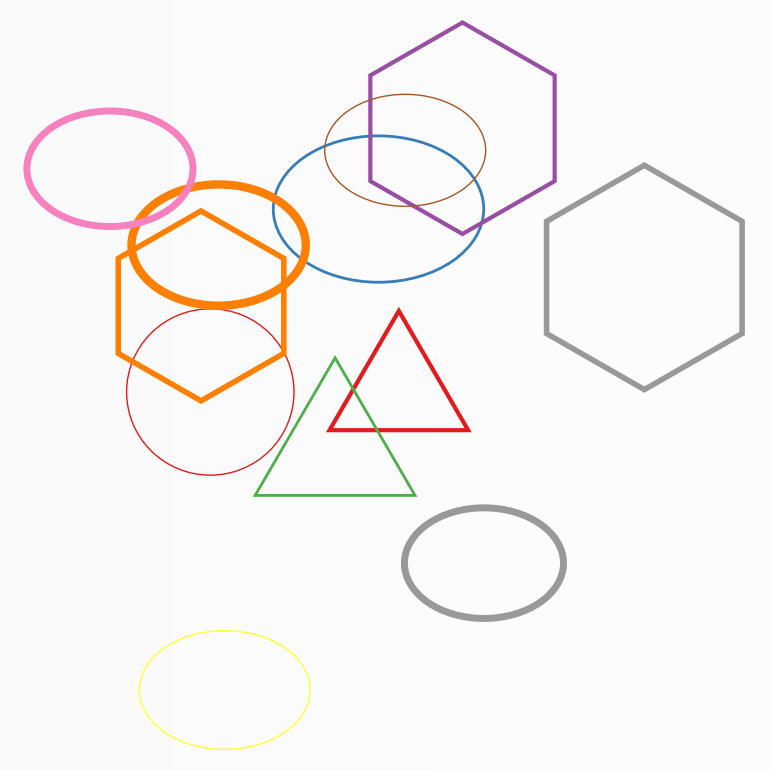[{"shape": "circle", "thickness": 0.5, "radius": 0.54, "center": [0.271, 0.491]}, {"shape": "triangle", "thickness": 1.5, "radius": 0.52, "center": [0.515, 0.493]}, {"shape": "oval", "thickness": 1, "radius": 0.68, "center": [0.488, 0.729]}, {"shape": "triangle", "thickness": 1, "radius": 0.6, "center": [0.432, 0.416]}, {"shape": "hexagon", "thickness": 1.5, "radius": 0.69, "center": [0.597, 0.833]}, {"shape": "hexagon", "thickness": 2, "radius": 0.62, "center": [0.259, 0.603]}, {"shape": "oval", "thickness": 3, "radius": 0.56, "center": [0.282, 0.682]}, {"shape": "oval", "thickness": 0.5, "radius": 0.55, "center": [0.29, 0.104]}, {"shape": "oval", "thickness": 0.5, "radius": 0.52, "center": [0.523, 0.805]}, {"shape": "oval", "thickness": 2.5, "radius": 0.54, "center": [0.142, 0.781]}, {"shape": "oval", "thickness": 2.5, "radius": 0.51, "center": [0.624, 0.269]}, {"shape": "hexagon", "thickness": 2, "radius": 0.73, "center": [0.831, 0.64]}]